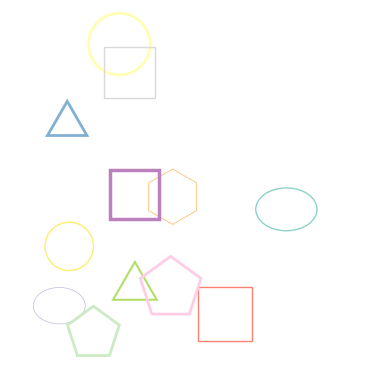[{"shape": "oval", "thickness": 1, "radius": 0.4, "center": [0.744, 0.456]}, {"shape": "circle", "thickness": 2, "radius": 0.4, "center": [0.31, 0.885]}, {"shape": "oval", "thickness": 0.5, "radius": 0.34, "center": [0.154, 0.206]}, {"shape": "square", "thickness": 1, "radius": 0.35, "center": [0.585, 0.186]}, {"shape": "triangle", "thickness": 2, "radius": 0.3, "center": [0.175, 0.678]}, {"shape": "hexagon", "thickness": 0.5, "radius": 0.36, "center": [0.448, 0.489]}, {"shape": "triangle", "thickness": 1.5, "radius": 0.33, "center": [0.35, 0.254]}, {"shape": "pentagon", "thickness": 2, "radius": 0.41, "center": [0.443, 0.251]}, {"shape": "square", "thickness": 1, "radius": 0.33, "center": [0.336, 0.812]}, {"shape": "square", "thickness": 2.5, "radius": 0.32, "center": [0.349, 0.495]}, {"shape": "pentagon", "thickness": 2, "radius": 0.35, "center": [0.243, 0.134]}, {"shape": "circle", "thickness": 1, "radius": 0.31, "center": [0.18, 0.36]}]